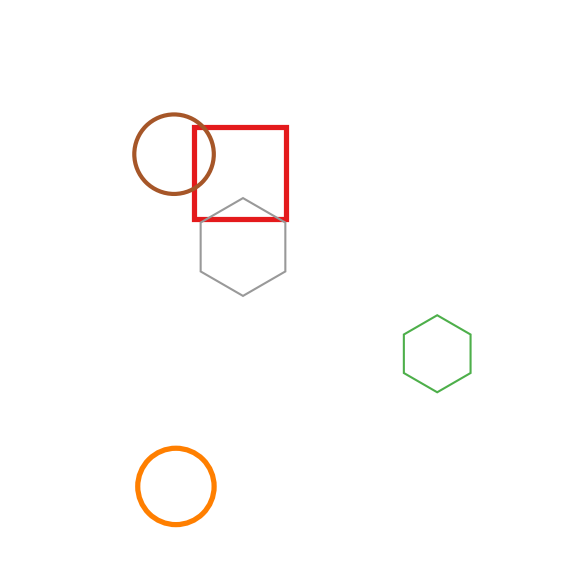[{"shape": "square", "thickness": 2.5, "radius": 0.4, "center": [0.416, 0.7]}, {"shape": "hexagon", "thickness": 1, "radius": 0.33, "center": [0.757, 0.387]}, {"shape": "circle", "thickness": 2.5, "radius": 0.33, "center": [0.305, 0.157]}, {"shape": "circle", "thickness": 2, "radius": 0.34, "center": [0.301, 0.732]}, {"shape": "hexagon", "thickness": 1, "radius": 0.42, "center": [0.421, 0.571]}]